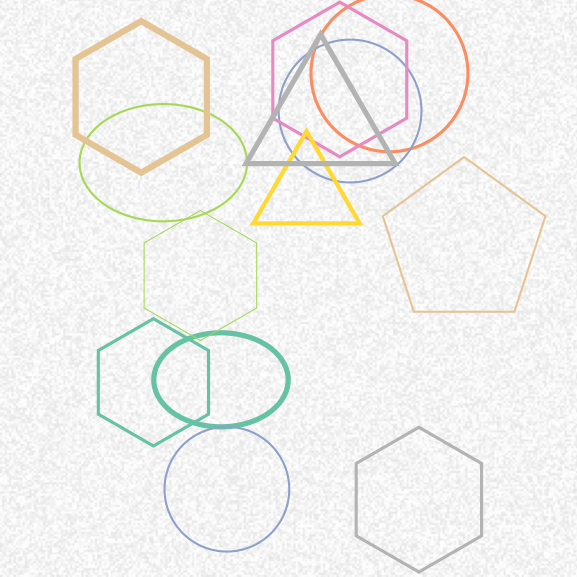[{"shape": "hexagon", "thickness": 1.5, "radius": 0.55, "center": [0.266, 0.337]}, {"shape": "oval", "thickness": 2.5, "radius": 0.58, "center": [0.383, 0.341]}, {"shape": "circle", "thickness": 1.5, "radius": 0.68, "center": [0.674, 0.872]}, {"shape": "circle", "thickness": 1, "radius": 0.62, "center": [0.606, 0.807]}, {"shape": "circle", "thickness": 1, "radius": 0.54, "center": [0.393, 0.152]}, {"shape": "hexagon", "thickness": 1.5, "radius": 0.67, "center": [0.588, 0.862]}, {"shape": "oval", "thickness": 1, "radius": 0.73, "center": [0.283, 0.717]}, {"shape": "hexagon", "thickness": 0.5, "radius": 0.56, "center": [0.347, 0.522]}, {"shape": "triangle", "thickness": 2, "radius": 0.53, "center": [0.531, 0.665]}, {"shape": "pentagon", "thickness": 1, "radius": 0.74, "center": [0.804, 0.579]}, {"shape": "hexagon", "thickness": 3, "radius": 0.66, "center": [0.245, 0.831]}, {"shape": "triangle", "thickness": 2.5, "radius": 0.75, "center": [0.555, 0.79]}, {"shape": "hexagon", "thickness": 1.5, "radius": 0.63, "center": [0.725, 0.134]}]